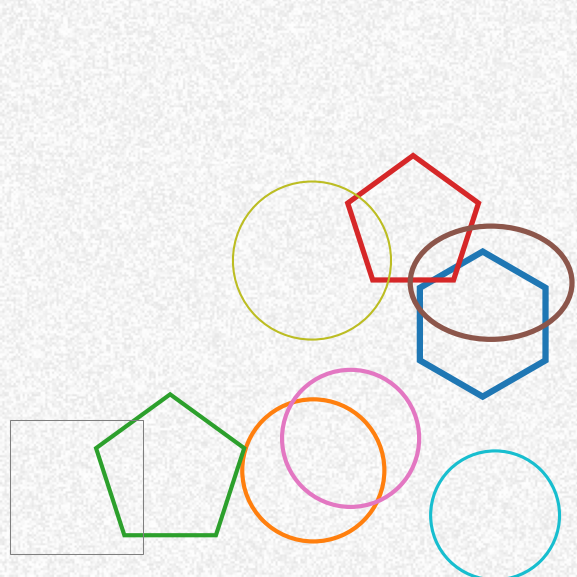[{"shape": "hexagon", "thickness": 3, "radius": 0.63, "center": [0.836, 0.438]}, {"shape": "circle", "thickness": 2, "radius": 0.62, "center": [0.543, 0.185]}, {"shape": "pentagon", "thickness": 2, "radius": 0.67, "center": [0.295, 0.181]}, {"shape": "pentagon", "thickness": 2.5, "radius": 0.6, "center": [0.715, 0.611]}, {"shape": "oval", "thickness": 2.5, "radius": 0.7, "center": [0.85, 0.51]}, {"shape": "circle", "thickness": 2, "radius": 0.59, "center": [0.607, 0.24]}, {"shape": "square", "thickness": 0.5, "radius": 0.58, "center": [0.133, 0.156]}, {"shape": "circle", "thickness": 1, "radius": 0.68, "center": [0.54, 0.548]}, {"shape": "circle", "thickness": 1.5, "radius": 0.56, "center": [0.857, 0.107]}]